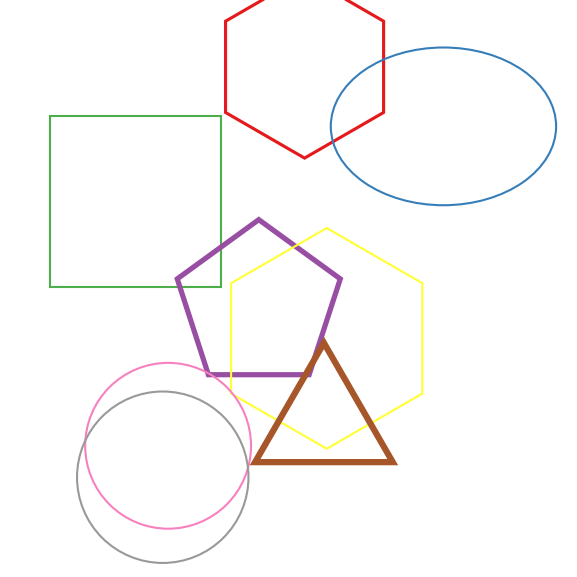[{"shape": "hexagon", "thickness": 1.5, "radius": 0.79, "center": [0.527, 0.883]}, {"shape": "oval", "thickness": 1, "radius": 0.98, "center": [0.768, 0.78]}, {"shape": "square", "thickness": 1, "radius": 0.74, "center": [0.235, 0.65]}, {"shape": "pentagon", "thickness": 2.5, "radius": 0.74, "center": [0.448, 0.47]}, {"shape": "hexagon", "thickness": 1, "radius": 0.96, "center": [0.566, 0.413]}, {"shape": "triangle", "thickness": 3, "radius": 0.69, "center": [0.561, 0.268]}, {"shape": "circle", "thickness": 1, "radius": 0.72, "center": [0.291, 0.227]}, {"shape": "circle", "thickness": 1, "radius": 0.74, "center": [0.282, 0.173]}]